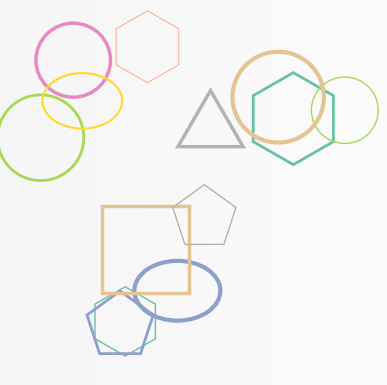[{"shape": "hexagon", "thickness": 2, "radius": 0.6, "center": [0.757, 0.692]}, {"shape": "hexagon", "thickness": 1, "radius": 0.45, "center": [0.323, 0.165]}, {"shape": "hexagon", "thickness": 0.5, "radius": 0.47, "center": [0.381, 0.878]}, {"shape": "oval", "thickness": 3, "radius": 0.55, "center": [0.458, 0.245]}, {"shape": "pentagon", "thickness": 2, "radius": 0.45, "center": [0.31, 0.154]}, {"shape": "circle", "thickness": 2.5, "radius": 0.48, "center": [0.189, 0.844]}, {"shape": "circle", "thickness": 1, "radius": 0.43, "center": [0.89, 0.714]}, {"shape": "circle", "thickness": 2, "radius": 0.56, "center": [0.105, 0.642]}, {"shape": "oval", "thickness": 1.5, "radius": 0.51, "center": [0.212, 0.738]}, {"shape": "square", "thickness": 2.5, "radius": 0.56, "center": [0.376, 0.352]}, {"shape": "circle", "thickness": 3, "radius": 0.59, "center": [0.718, 0.748]}, {"shape": "triangle", "thickness": 2.5, "radius": 0.49, "center": [0.543, 0.668]}, {"shape": "pentagon", "thickness": 1, "radius": 0.43, "center": [0.527, 0.435]}]